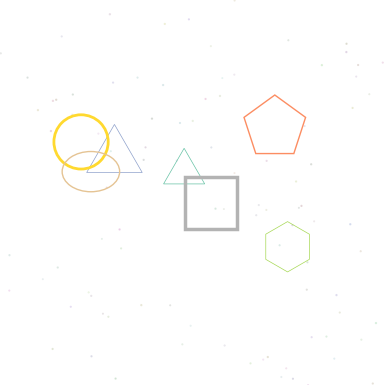[{"shape": "triangle", "thickness": 0.5, "radius": 0.31, "center": [0.478, 0.553]}, {"shape": "pentagon", "thickness": 1, "radius": 0.42, "center": [0.714, 0.669]}, {"shape": "triangle", "thickness": 0.5, "radius": 0.42, "center": [0.297, 0.594]}, {"shape": "hexagon", "thickness": 0.5, "radius": 0.33, "center": [0.747, 0.359]}, {"shape": "circle", "thickness": 2, "radius": 0.35, "center": [0.211, 0.631]}, {"shape": "oval", "thickness": 1, "radius": 0.37, "center": [0.236, 0.554]}, {"shape": "square", "thickness": 2.5, "radius": 0.34, "center": [0.547, 0.473]}]